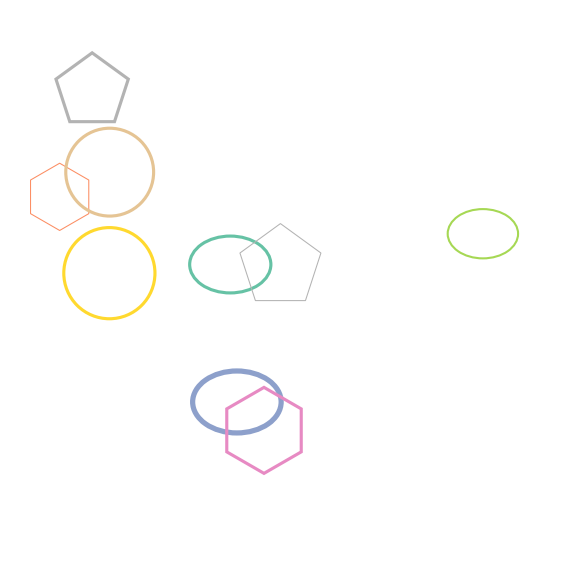[{"shape": "oval", "thickness": 1.5, "radius": 0.35, "center": [0.399, 0.541]}, {"shape": "hexagon", "thickness": 0.5, "radius": 0.29, "center": [0.103, 0.658]}, {"shape": "oval", "thickness": 2.5, "radius": 0.38, "center": [0.41, 0.303]}, {"shape": "hexagon", "thickness": 1.5, "radius": 0.37, "center": [0.457, 0.254]}, {"shape": "oval", "thickness": 1, "radius": 0.3, "center": [0.836, 0.594]}, {"shape": "circle", "thickness": 1.5, "radius": 0.39, "center": [0.189, 0.526]}, {"shape": "circle", "thickness": 1.5, "radius": 0.38, "center": [0.19, 0.701]}, {"shape": "pentagon", "thickness": 1.5, "radius": 0.33, "center": [0.16, 0.842]}, {"shape": "pentagon", "thickness": 0.5, "radius": 0.37, "center": [0.486, 0.538]}]